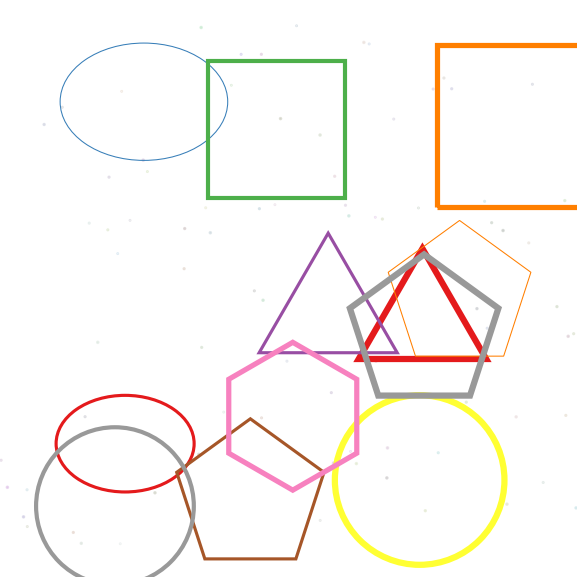[{"shape": "oval", "thickness": 1.5, "radius": 0.6, "center": [0.217, 0.231]}, {"shape": "triangle", "thickness": 3, "radius": 0.64, "center": [0.731, 0.441]}, {"shape": "oval", "thickness": 0.5, "radius": 0.73, "center": [0.249, 0.823]}, {"shape": "square", "thickness": 2, "radius": 0.59, "center": [0.479, 0.774]}, {"shape": "triangle", "thickness": 1.5, "radius": 0.69, "center": [0.568, 0.457]}, {"shape": "pentagon", "thickness": 0.5, "radius": 0.65, "center": [0.796, 0.488]}, {"shape": "square", "thickness": 2.5, "radius": 0.7, "center": [0.897, 0.781]}, {"shape": "circle", "thickness": 3, "radius": 0.73, "center": [0.727, 0.168]}, {"shape": "pentagon", "thickness": 1.5, "radius": 0.67, "center": [0.434, 0.14]}, {"shape": "hexagon", "thickness": 2.5, "radius": 0.64, "center": [0.507, 0.278]}, {"shape": "pentagon", "thickness": 3, "radius": 0.68, "center": [0.734, 0.423]}, {"shape": "circle", "thickness": 2, "radius": 0.68, "center": [0.199, 0.123]}]